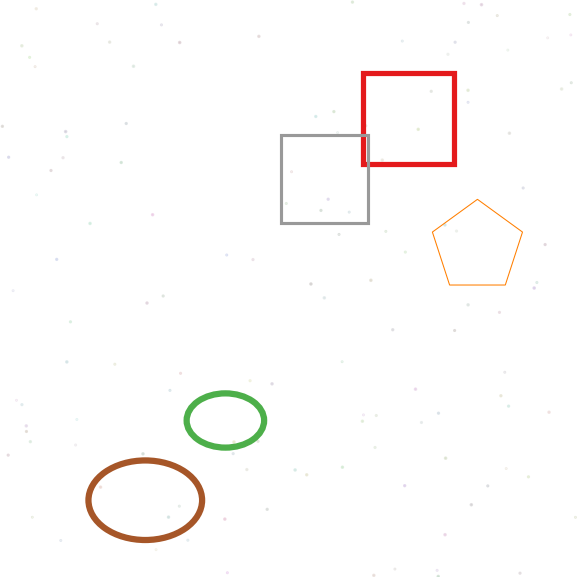[{"shape": "square", "thickness": 2.5, "radius": 0.39, "center": [0.707, 0.794]}, {"shape": "oval", "thickness": 3, "radius": 0.34, "center": [0.39, 0.271]}, {"shape": "pentagon", "thickness": 0.5, "radius": 0.41, "center": [0.827, 0.572]}, {"shape": "oval", "thickness": 3, "radius": 0.49, "center": [0.252, 0.133]}, {"shape": "square", "thickness": 1.5, "radius": 0.38, "center": [0.562, 0.689]}]